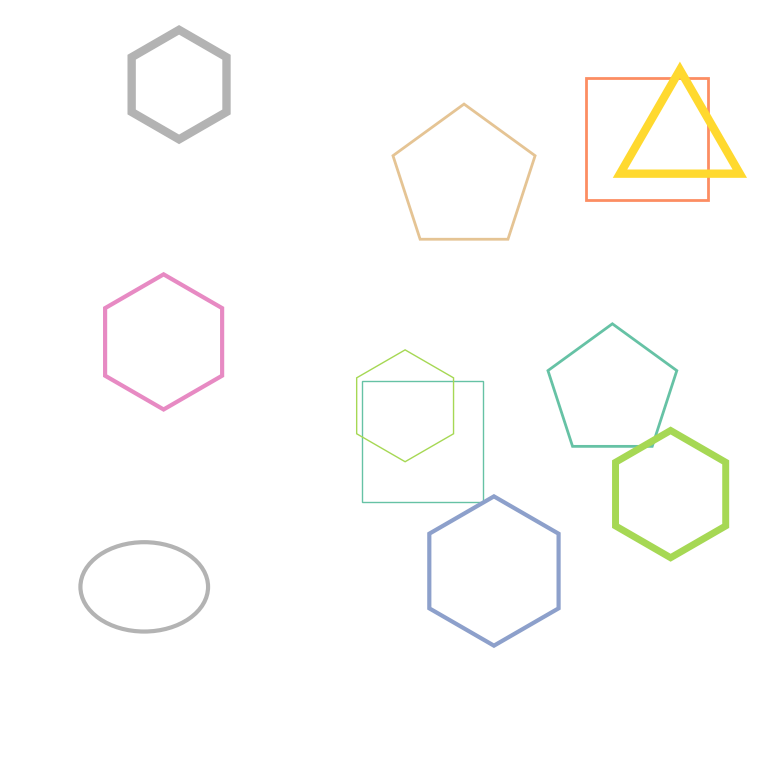[{"shape": "square", "thickness": 0.5, "radius": 0.39, "center": [0.549, 0.427]}, {"shape": "pentagon", "thickness": 1, "radius": 0.44, "center": [0.795, 0.491]}, {"shape": "square", "thickness": 1, "radius": 0.4, "center": [0.84, 0.819]}, {"shape": "hexagon", "thickness": 1.5, "radius": 0.48, "center": [0.641, 0.258]}, {"shape": "hexagon", "thickness": 1.5, "radius": 0.44, "center": [0.212, 0.556]}, {"shape": "hexagon", "thickness": 2.5, "radius": 0.41, "center": [0.871, 0.358]}, {"shape": "hexagon", "thickness": 0.5, "radius": 0.36, "center": [0.526, 0.473]}, {"shape": "triangle", "thickness": 3, "radius": 0.45, "center": [0.883, 0.819]}, {"shape": "pentagon", "thickness": 1, "radius": 0.49, "center": [0.603, 0.768]}, {"shape": "hexagon", "thickness": 3, "radius": 0.36, "center": [0.233, 0.89]}, {"shape": "oval", "thickness": 1.5, "radius": 0.41, "center": [0.187, 0.238]}]